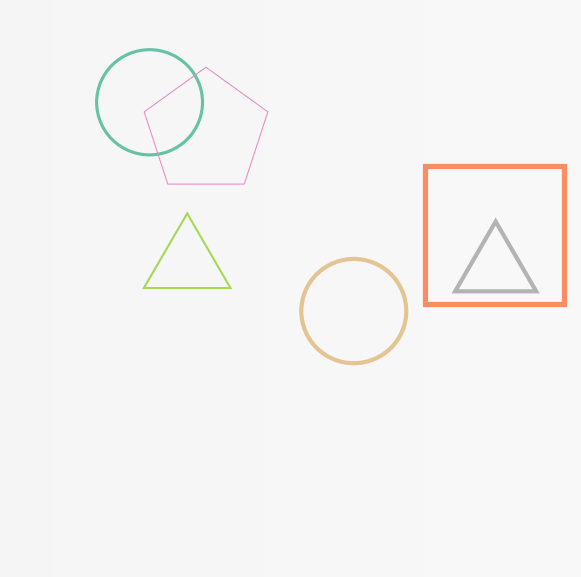[{"shape": "circle", "thickness": 1.5, "radius": 0.46, "center": [0.257, 0.822]}, {"shape": "square", "thickness": 2.5, "radius": 0.6, "center": [0.851, 0.593]}, {"shape": "pentagon", "thickness": 0.5, "radius": 0.56, "center": [0.354, 0.771]}, {"shape": "triangle", "thickness": 1, "radius": 0.43, "center": [0.322, 0.543]}, {"shape": "circle", "thickness": 2, "radius": 0.45, "center": [0.609, 0.46]}, {"shape": "triangle", "thickness": 2, "radius": 0.4, "center": [0.853, 0.535]}]